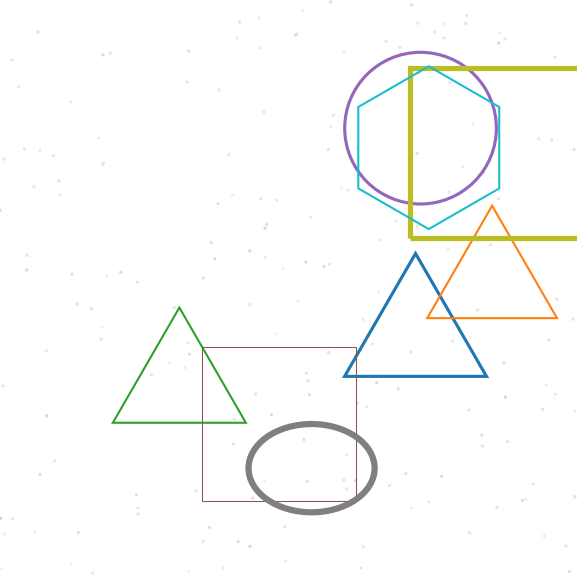[{"shape": "triangle", "thickness": 1.5, "radius": 0.71, "center": [0.72, 0.418]}, {"shape": "triangle", "thickness": 1, "radius": 0.65, "center": [0.852, 0.513]}, {"shape": "triangle", "thickness": 1, "radius": 0.66, "center": [0.311, 0.334]}, {"shape": "circle", "thickness": 1.5, "radius": 0.66, "center": [0.728, 0.777]}, {"shape": "square", "thickness": 0.5, "radius": 0.67, "center": [0.483, 0.265]}, {"shape": "oval", "thickness": 3, "radius": 0.55, "center": [0.54, 0.188]}, {"shape": "square", "thickness": 2.5, "radius": 0.73, "center": [0.856, 0.734]}, {"shape": "hexagon", "thickness": 1, "radius": 0.7, "center": [0.742, 0.743]}]